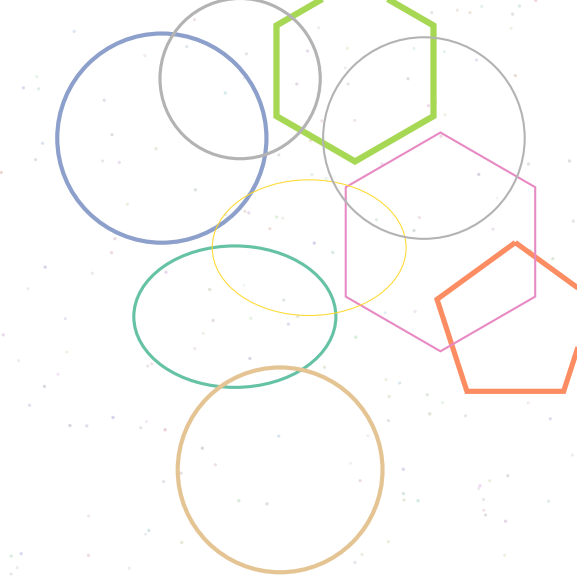[{"shape": "oval", "thickness": 1.5, "radius": 0.87, "center": [0.407, 0.451]}, {"shape": "pentagon", "thickness": 2.5, "radius": 0.71, "center": [0.892, 0.437]}, {"shape": "circle", "thickness": 2, "radius": 0.91, "center": [0.28, 0.76]}, {"shape": "hexagon", "thickness": 1, "radius": 0.95, "center": [0.763, 0.58]}, {"shape": "hexagon", "thickness": 3, "radius": 0.78, "center": [0.615, 0.877]}, {"shape": "oval", "thickness": 0.5, "radius": 0.84, "center": [0.535, 0.57]}, {"shape": "circle", "thickness": 2, "radius": 0.89, "center": [0.485, 0.185]}, {"shape": "circle", "thickness": 1, "radius": 0.87, "center": [0.734, 0.76]}, {"shape": "circle", "thickness": 1.5, "radius": 0.69, "center": [0.416, 0.863]}]